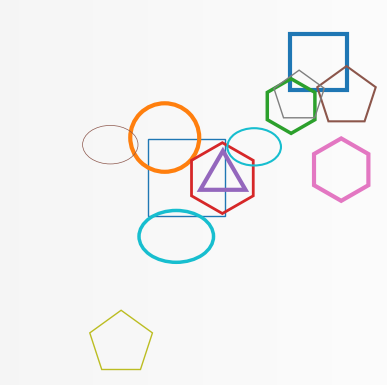[{"shape": "square", "thickness": 1, "radius": 0.5, "center": [0.48, 0.54]}, {"shape": "square", "thickness": 3, "radius": 0.37, "center": [0.821, 0.839]}, {"shape": "circle", "thickness": 3, "radius": 0.44, "center": [0.425, 0.643]}, {"shape": "hexagon", "thickness": 2.5, "radius": 0.35, "center": [0.751, 0.725]}, {"shape": "hexagon", "thickness": 2, "radius": 0.46, "center": [0.574, 0.537]}, {"shape": "triangle", "thickness": 3, "radius": 0.34, "center": [0.575, 0.541]}, {"shape": "pentagon", "thickness": 1.5, "radius": 0.4, "center": [0.894, 0.749]}, {"shape": "oval", "thickness": 0.5, "radius": 0.36, "center": [0.285, 0.624]}, {"shape": "hexagon", "thickness": 3, "radius": 0.41, "center": [0.881, 0.559]}, {"shape": "pentagon", "thickness": 1, "radius": 0.34, "center": [0.772, 0.749]}, {"shape": "pentagon", "thickness": 1, "radius": 0.43, "center": [0.313, 0.109]}, {"shape": "oval", "thickness": 2.5, "radius": 0.48, "center": [0.455, 0.386]}, {"shape": "oval", "thickness": 1.5, "radius": 0.35, "center": [0.656, 0.619]}]